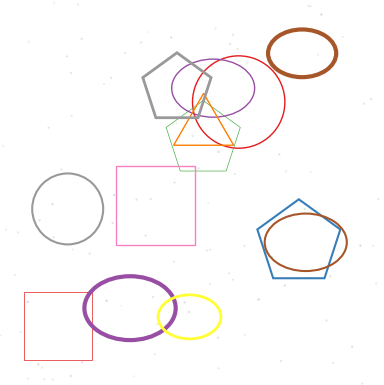[{"shape": "circle", "thickness": 1, "radius": 0.6, "center": [0.62, 0.735]}, {"shape": "square", "thickness": 0.5, "radius": 0.44, "center": [0.151, 0.154]}, {"shape": "pentagon", "thickness": 1.5, "radius": 0.57, "center": [0.776, 0.369]}, {"shape": "pentagon", "thickness": 0.5, "radius": 0.51, "center": [0.528, 0.638]}, {"shape": "oval", "thickness": 3, "radius": 0.59, "center": [0.338, 0.2]}, {"shape": "oval", "thickness": 1, "radius": 0.54, "center": [0.554, 0.771]}, {"shape": "triangle", "thickness": 1, "radius": 0.45, "center": [0.529, 0.668]}, {"shape": "oval", "thickness": 2, "radius": 0.41, "center": [0.492, 0.177]}, {"shape": "oval", "thickness": 1.5, "radius": 0.53, "center": [0.794, 0.371]}, {"shape": "oval", "thickness": 3, "radius": 0.44, "center": [0.785, 0.862]}, {"shape": "square", "thickness": 1, "radius": 0.52, "center": [0.404, 0.466]}, {"shape": "circle", "thickness": 1.5, "radius": 0.46, "center": [0.176, 0.457]}, {"shape": "pentagon", "thickness": 2, "radius": 0.47, "center": [0.46, 0.77]}]